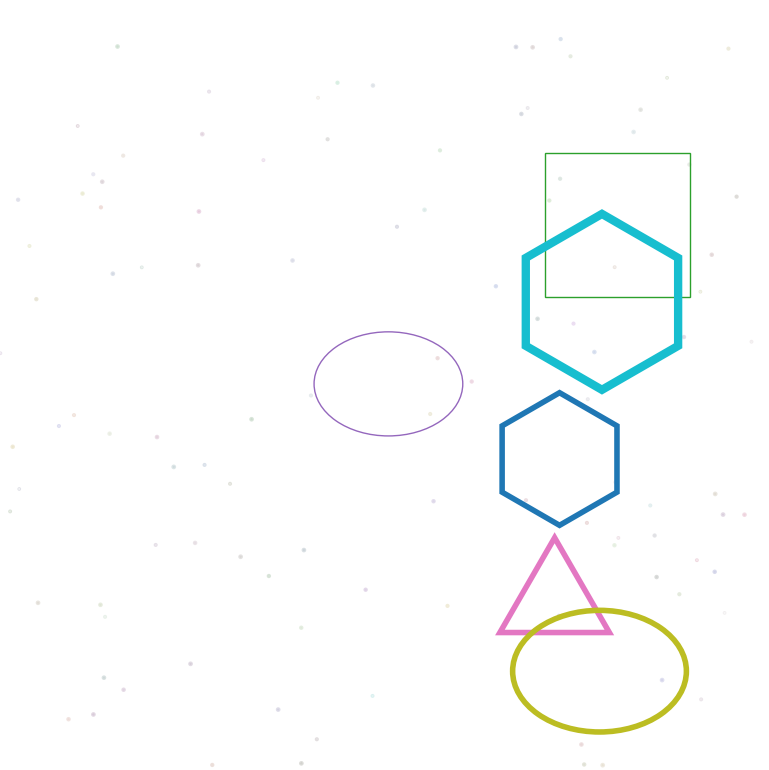[{"shape": "hexagon", "thickness": 2, "radius": 0.43, "center": [0.727, 0.404]}, {"shape": "square", "thickness": 0.5, "radius": 0.47, "center": [0.802, 0.708]}, {"shape": "oval", "thickness": 0.5, "radius": 0.48, "center": [0.504, 0.501]}, {"shape": "triangle", "thickness": 2, "radius": 0.41, "center": [0.72, 0.22]}, {"shape": "oval", "thickness": 2, "radius": 0.56, "center": [0.779, 0.128]}, {"shape": "hexagon", "thickness": 3, "radius": 0.57, "center": [0.782, 0.608]}]